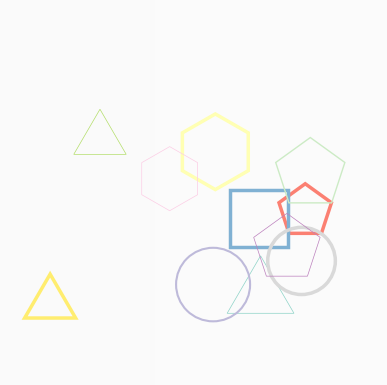[{"shape": "triangle", "thickness": 0.5, "radius": 0.5, "center": [0.672, 0.236]}, {"shape": "hexagon", "thickness": 2.5, "radius": 0.49, "center": [0.556, 0.606]}, {"shape": "circle", "thickness": 1.5, "radius": 0.48, "center": [0.55, 0.261]}, {"shape": "pentagon", "thickness": 2.5, "radius": 0.36, "center": [0.788, 0.452]}, {"shape": "square", "thickness": 2.5, "radius": 0.37, "center": [0.668, 0.433]}, {"shape": "triangle", "thickness": 0.5, "radius": 0.39, "center": [0.258, 0.638]}, {"shape": "hexagon", "thickness": 0.5, "radius": 0.42, "center": [0.438, 0.536]}, {"shape": "circle", "thickness": 2.5, "radius": 0.44, "center": [0.778, 0.322]}, {"shape": "pentagon", "thickness": 0.5, "radius": 0.45, "center": [0.74, 0.356]}, {"shape": "pentagon", "thickness": 1, "radius": 0.47, "center": [0.801, 0.549]}, {"shape": "triangle", "thickness": 2.5, "radius": 0.38, "center": [0.129, 0.212]}]